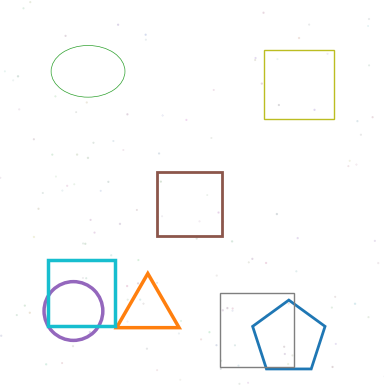[{"shape": "pentagon", "thickness": 2, "radius": 0.49, "center": [0.75, 0.122]}, {"shape": "triangle", "thickness": 2.5, "radius": 0.47, "center": [0.384, 0.196]}, {"shape": "oval", "thickness": 0.5, "radius": 0.48, "center": [0.229, 0.815]}, {"shape": "circle", "thickness": 2.5, "radius": 0.38, "center": [0.191, 0.192]}, {"shape": "square", "thickness": 2, "radius": 0.42, "center": [0.492, 0.47]}, {"shape": "square", "thickness": 1, "radius": 0.48, "center": [0.668, 0.143]}, {"shape": "square", "thickness": 1, "radius": 0.45, "center": [0.776, 0.78]}, {"shape": "square", "thickness": 2.5, "radius": 0.43, "center": [0.211, 0.239]}]